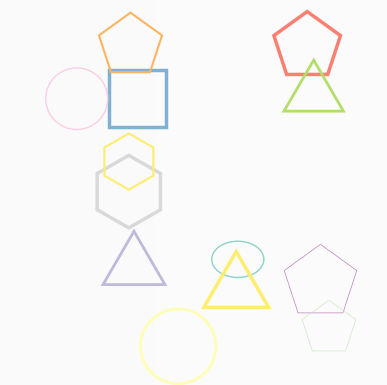[{"shape": "oval", "thickness": 1, "radius": 0.34, "center": [0.614, 0.326]}, {"shape": "circle", "thickness": 2, "radius": 0.49, "center": [0.46, 0.1]}, {"shape": "triangle", "thickness": 2, "radius": 0.46, "center": [0.346, 0.307]}, {"shape": "pentagon", "thickness": 2.5, "radius": 0.45, "center": [0.793, 0.88]}, {"shape": "square", "thickness": 2.5, "radius": 0.37, "center": [0.354, 0.745]}, {"shape": "pentagon", "thickness": 1.5, "radius": 0.43, "center": [0.337, 0.882]}, {"shape": "triangle", "thickness": 2, "radius": 0.44, "center": [0.81, 0.756]}, {"shape": "circle", "thickness": 1, "radius": 0.4, "center": [0.198, 0.744]}, {"shape": "hexagon", "thickness": 2.5, "radius": 0.47, "center": [0.332, 0.502]}, {"shape": "pentagon", "thickness": 0.5, "radius": 0.49, "center": [0.827, 0.267]}, {"shape": "pentagon", "thickness": 0.5, "radius": 0.36, "center": [0.849, 0.147]}, {"shape": "hexagon", "thickness": 1.5, "radius": 0.36, "center": [0.333, 0.58]}, {"shape": "triangle", "thickness": 2.5, "radius": 0.48, "center": [0.61, 0.25]}]